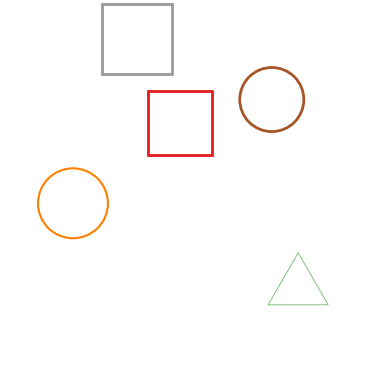[{"shape": "square", "thickness": 2, "radius": 0.41, "center": [0.468, 0.681]}, {"shape": "triangle", "thickness": 0.5, "radius": 0.45, "center": [0.774, 0.253]}, {"shape": "circle", "thickness": 1.5, "radius": 0.45, "center": [0.19, 0.472]}, {"shape": "circle", "thickness": 2, "radius": 0.42, "center": [0.706, 0.741]}, {"shape": "square", "thickness": 2, "radius": 0.45, "center": [0.356, 0.898]}]